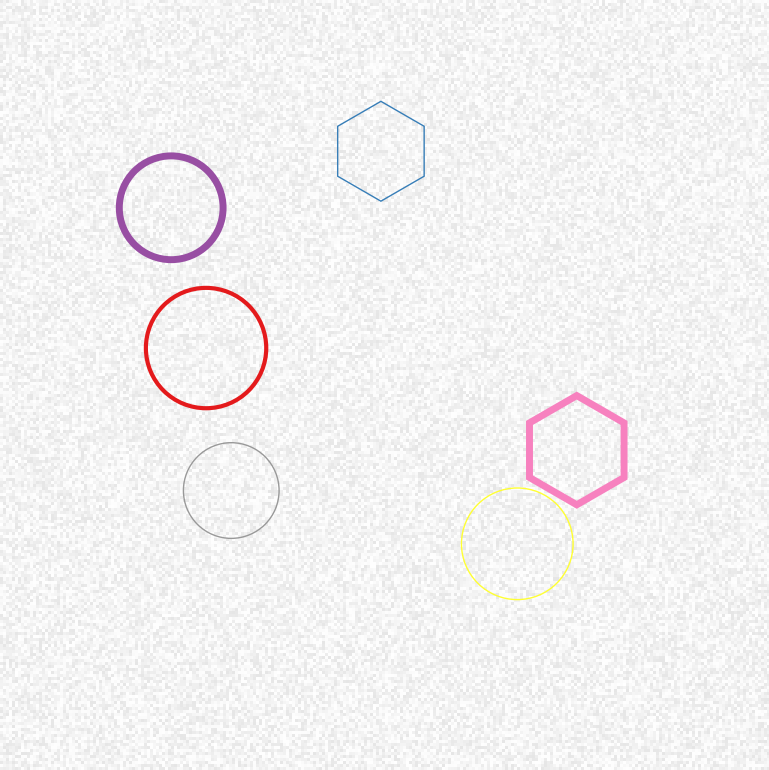[{"shape": "circle", "thickness": 1.5, "radius": 0.39, "center": [0.268, 0.548]}, {"shape": "hexagon", "thickness": 0.5, "radius": 0.32, "center": [0.495, 0.804]}, {"shape": "circle", "thickness": 2.5, "radius": 0.34, "center": [0.222, 0.73]}, {"shape": "circle", "thickness": 0.5, "radius": 0.36, "center": [0.672, 0.294]}, {"shape": "hexagon", "thickness": 2.5, "radius": 0.35, "center": [0.749, 0.415]}, {"shape": "circle", "thickness": 0.5, "radius": 0.31, "center": [0.3, 0.363]}]